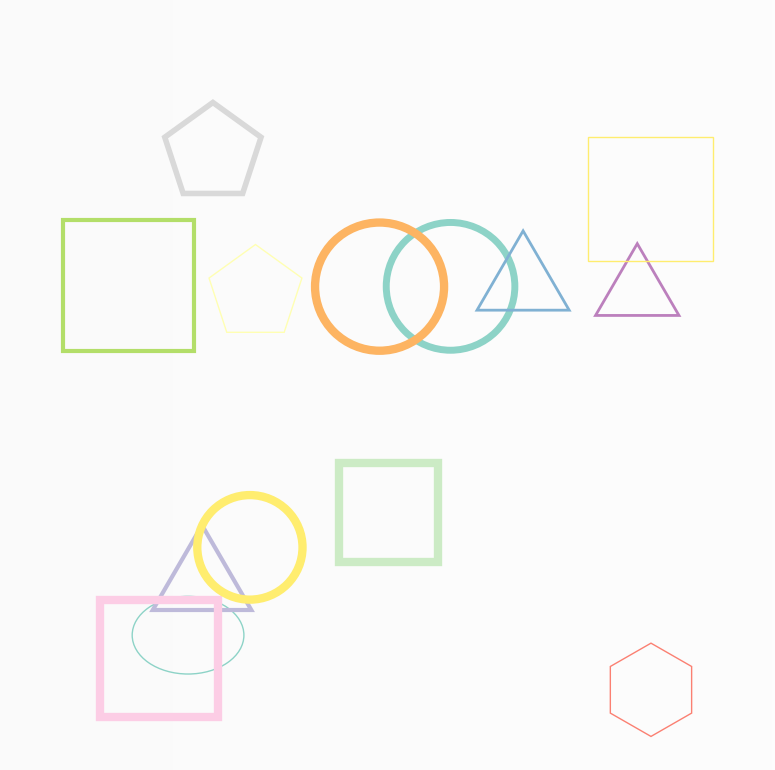[{"shape": "circle", "thickness": 2.5, "radius": 0.41, "center": [0.581, 0.628]}, {"shape": "oval", "thickness": 0.5, "radius": 0.36, "center": [0.243, 0.175]}, {"shape": "pentagon", "thickness": 0.5, "radius": 0.32, "center": [0.33, 0.619]}, {"shape": "triangle", "thickness": 1.5, "radius": 0.37, "center": [0.261, 0.244]}, {"shape": "hexagon", "thickness": 0.5, "radius": 0.3, "center": [0.84, 0.104]}, {"shape": "triangle", "thickness": 1, "radius": 0.34, "center": [0.675, 0.632]}, {"shape": "circle", "thickness": 3, "radius": 0.42, "center": [0.49, 0.628]}, {"shape": "square", "thickness": 1.5, "radius": 0.42, "center": [0.166, 0.629]}, {"shape": "square", "thickness": 3, "radius": 0.38, "center": [0.205, 0.145]}, {"shape": "pentagon", "thickness": 2, "radius": 0.33, "center": [0.275, 0.802]}, {"shape": "triangle", "thickness": 1, "radius": 0.31, "center": [0.822, 0.621]}, {"shape": "square", "thickness": 3, "radius": 0.32, "center": [0.501, 0.335]}, {"shape": "square", "thickness": 0.5, "radius": 0.4, "center": [0.839, 0.741]}, {"shape": "circle", "thickness": 3, "radius": 0.34, "center": [0.322, 0.289]}]